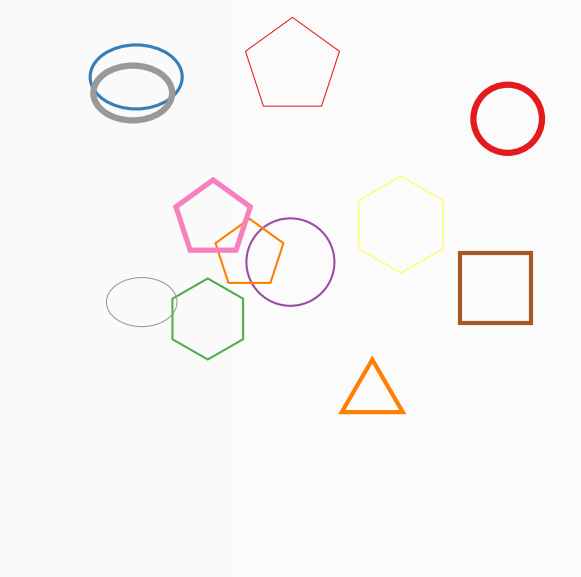[{"shape": "circle", "thickness": 3, "radius": 0.3, "center": [0.873, 0.793]}, {"shape": "pentagon", "thickness": 0.5, "radius": 0.42, "center": [0.503, 0.884]}, {"shape": "oval", "thickness": 1.5, "radius": 0.4, "center": [0.234, 0.866]}, {"shape": "hexagon", "thickness": 1, "radius": 0.35, "center": [0.357, 0.447]}, {"shape": "circle", "thickness": 1, "radius": 0.38, "center": [0.5, 0.545]}, {"shape": "pentagon", "thickness": 1, "radius": 0.31, "center": [0.429, 0.559]}, {"shape": "triangle", "thickness": 2, "radius": 0.3, "center": [0.64, 0.316]}, {"shape": "hexagon", "thickness": 0.5, "radius": 0.42, "center": [0.69, 0.61]}, {"shape": "square", "thickness": 2, "radius": 0.3, "center": [0.852, 0.501]}, {"shape": "pentagon", "thickness": 2.5, "radius": 0.34, "center": [0.367, 0.62]}, {"shape": "oval", "thickness": 3, "radius": 0.34, "center": [0.228, 0.838]}, {"shape": "oval", "thickness": 0.5, "radius": 0.3, "center": [0.244, 0.476]}]